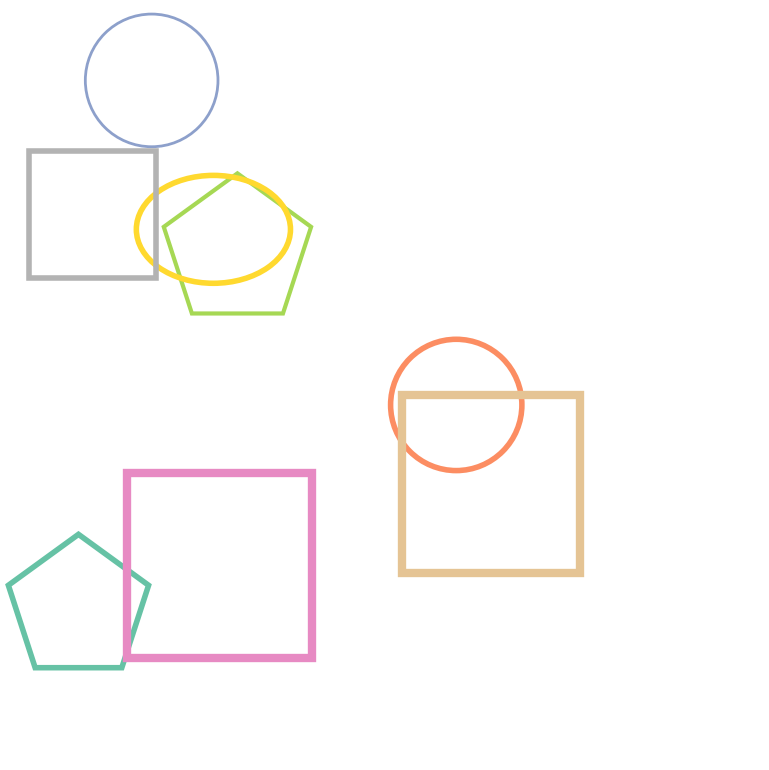[{"shape": "pentagon", "thickness": 2, "radius": 0.48, "center": [0.102, 0.21]}, {"shape": "circle", "thickness": 2, "radius": 0.43, "center": [0.593, 0.474]}, {"shape": "circle", "thickness": 1, "radius": 0.43, "center": [0.197, 0.896]}, {"shape": "square", "thickness": 3, "radius": 0.6, "center": [0.285, 0.266]}, {"shape": "pentagon", "thickness": 1.5, "radius": 0.5, "center": [0.308, 0.674]}, {"shape": "oval", "thickness": 2, "radius": 0.5, "center": [0.277, 0.702]}, {"shape": "square", "thickness": 3, "radius": 0.58, "center": [0.638, 0.372]}, {"shape": "square", "thickness": 2, "radius": 0.41, "center": [0.12, 0.722]}]